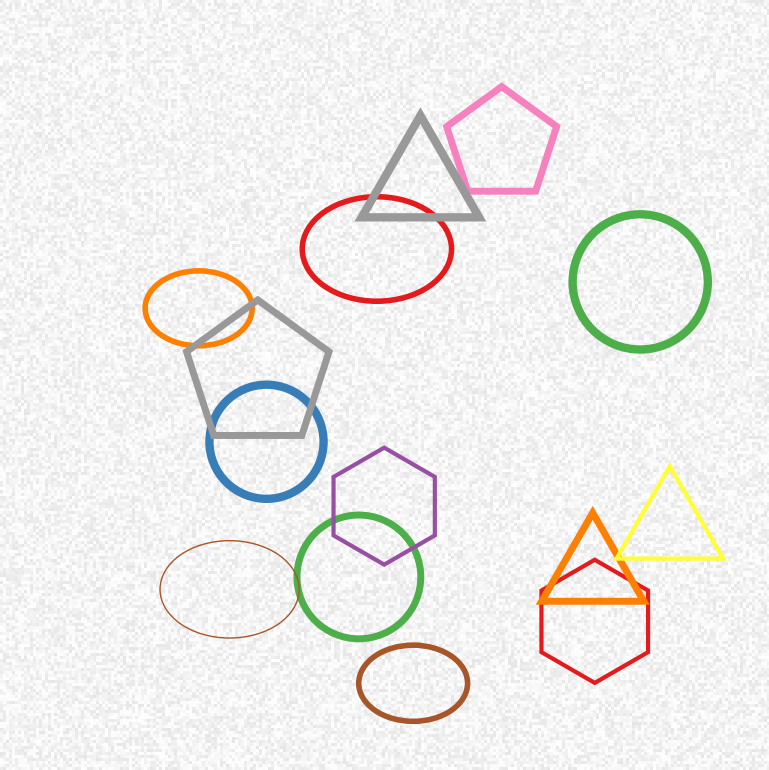[{"shape": "oval", "thickness": 2, "radius": 0.48, "center": [0.489, 0.677]}, {"shape": "hexagon", "thickness": 1.5, "radius": 0.4, "center": [0.772, 0.193]}, {"shape": "circle", "thickness": 3, "radius": 0.37, "center": [0.346, 0.426]}, {"shape": "circle", "thickness": 3, "radius": 0.44, "center": [0.831, 0.634]}, {"shape": "circle", "thickness": 2.5, "radius": 0.4, "center": [0.466, 0.251]}, {"shape": "hexagon", "thickness": 1.5, "radius": 0.38, "center": [0.499, 0.343]}, {"shape": "triangle", "thickness": 2.5, "radius": 0.38, "center": [0.77, 0.257]}, {"shape": "oval", "thickness": 2, "radius": 0.35, "center": [0.258, 0.6]}, {"shape": "triangle", "thickness": 1.5, "radius": 0.4, "center": [0.87, 0.315]}, {"shape": "oval", "thickness": 0.5, "radius": 0.45, "center": [0.298, 0.235]}, {"shape": "oval", "thickness": 2, "radius": 0.35, "center": [0.537, 0.113]}, {"shape": "pentagon", "thickness": 2.5, "radius": 0.38, "center": [0.652, 0.812]}, {"shape": "pentagon", "thickness": 2.5, "radius": 0.49, "center": [0.335, 0.513]}, {"shape": "triangle", "thickness": 3, "radius": 0.44, "center": [0.546, 0.762]}]